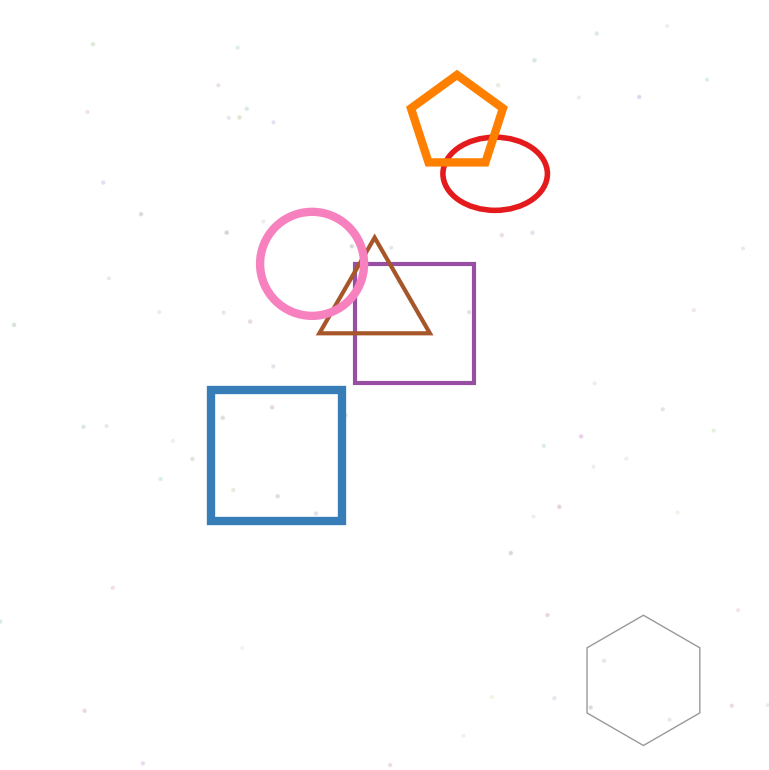[{"shape": "oval", "thickness": 2, "radius": 0.34, "center": [0.643, 0.774]}, {"shape": "square", "thickness": 3, "radius": 0.43, "center": [0.359, 0.408]}, {"shape": "square", "thickness": 1.5, "radius": 0.39, "center": [0.538, 0.58]}, {"shape": "pentagon", "thickness": 3, "radius": 0.31, "center": [0.593, 0.84]}, {"shape": "triangle", "thickness": 1.5, "radius": 0.41, "center": [0.487, 0.609]}, {"shape": "circle", "thickness": 3, "radius": 0.34, "center": [0.405, 0.657]}, {"shape": "hexagon", "thickness": 0.5, "radius": 0.42, "center": [0.836, 0.116]}]